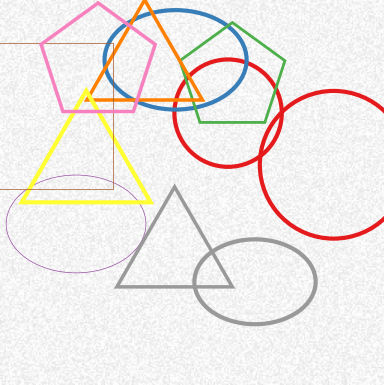[{"shape": "circle", "thickness": 3, "radius": 0.96, "center": [0.867, 0.572]}, {"shape": "circle", "thickness": 3, "radius": 0.7, "center": [0.592, 0.706]}, {"shape": "oval", "thickness": 3, "radius": 0.92, "center": [0.456, 0.845]}, {"shape": "pentagon", "thickness": 2, "radius": 0.72, "center": [0.604, 0.798]}, {"shape": "oval", "thickness": 0.5, "radius": 0.91, "center": [0.198, 0.418]}, {"shape": "triangle", "thickness": 2.5, "radius": 0.87, "center": [0.376, 0.827]}, {"shape": "triangle", "thickness": 3, "radius": 0.97, "center": [0.224, 0.571]}, {"shape": "square", "thickness": 0.5, "radius": 0.95, "center": [0.103, 0.698]}, {"shape": "pentagon", "thickness": 2.5, "radius": 0.78, "center": [0.255, 0.836]}, {"shape": "triangle", "thickness": 2.5, "radius": 0.87, "center": [0.454, 0.341]}, {"shape": "oval", "thickness": 3, "radius": 0.79, "center": [0.662, 0.268]}]